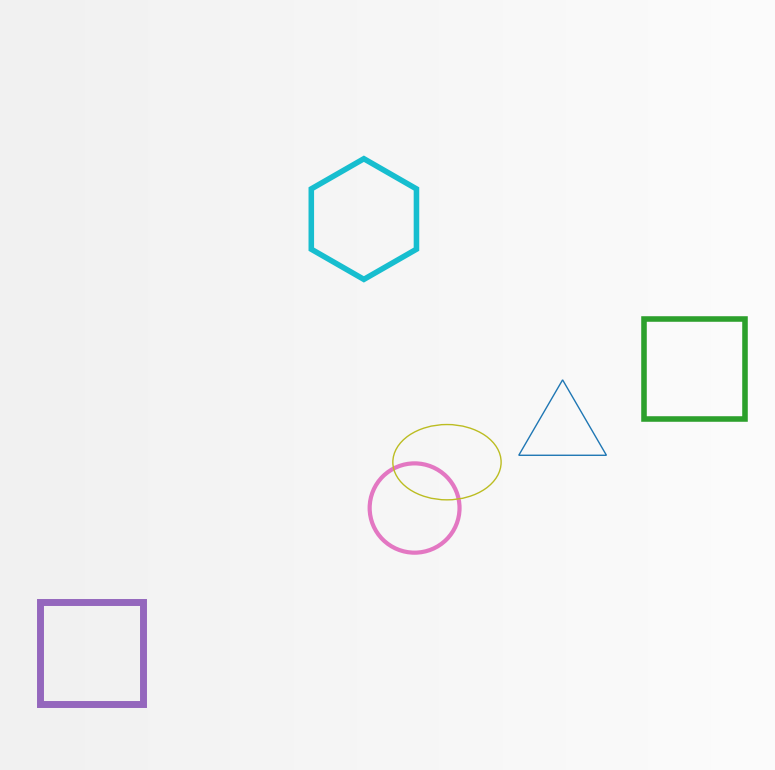[{"shape": "triangle", "thickness": 0.5, "radius": 0.33, "center": [0.726, 0.441]}, {"shape": "square", "thickness": 2, "radius": 0.33, "center": [0.896, 0.521]}, {"shape": "square", "thickness": 2.5, "radius": 0.33, "center": [0.118, 0.152]}, {"shape": "circle", "thickness": 1.5, "radius": 0.29, "center": [0.535, 0.34]}, {"shape": "oval", "thickness": 0.5, "radius": 0.35, "center": [0.577, 0.4]}, {"shape": "hexagon", "thickness": 2, "radius": 0.39, "center": [0.47, 0.716]}]